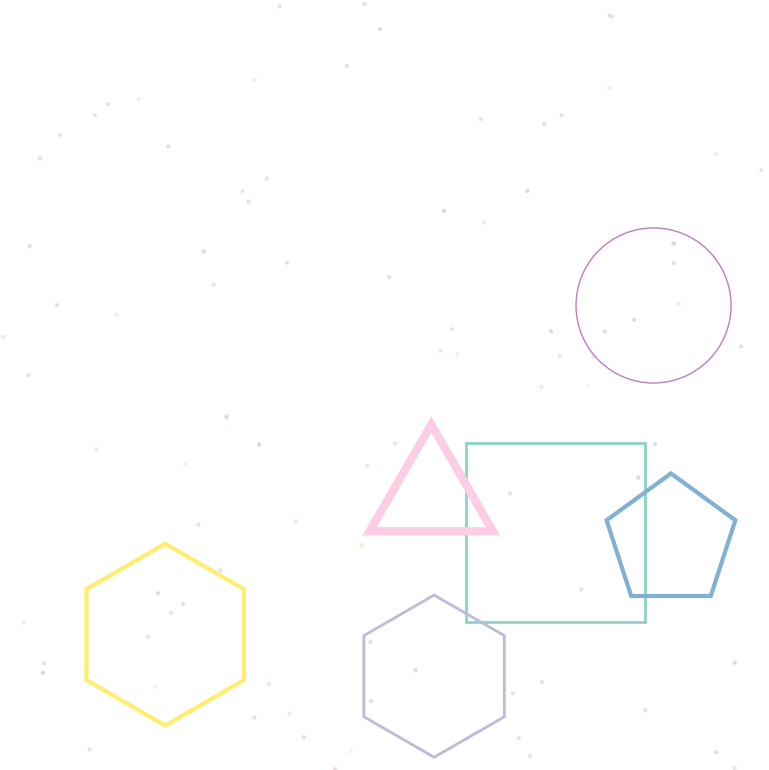[{"shape": "square", "thickness": 1, "radius": 0.58, "center": [0.721, 0.308]}, {"shape": "hexagon", "thickness": 1, "radius": 0.53, "center": [0.564, 0.122]}, {"shape": "pentagon", "thickness": 1.5, "radius": 0.44, "center": [0.871, 0.297]}, {"shape": "triangle", "thickness": 3, "radius": 0.46, "center": [0.56, 0.356]}, {"shape": "circle", "thickness": 0.5, "radius": 0.5, "center": [0.849, 0.603]}, {"shape": "hexagon", "thickness": 1.5, "radius": 0.59, "center": [0.215, 0.176]}]